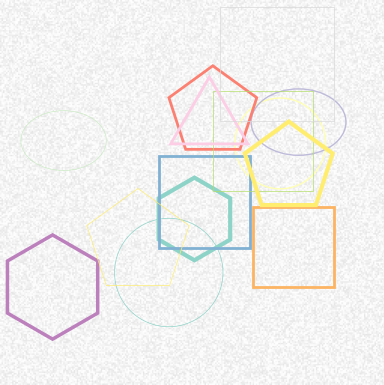[{"shape": "circle", "thickness": 0.5, "radius": 0.7, "center": [0.438, 0.292]}, {"shape": "hexagon", "thickness": 3, "radius": 0.54, "center": [0.505, 0.431]}, {"shape": "circle", "thickness": 1, "radius": 0.59, "center": [0.728, 0.627]}, {"shape": "oval", "thickness": 1, "radius": 0.62, "center": [0.775, 0.683]}, {"shape": "pentagon", "thickness": 2, "radius": 0.6, "center": [0.553, 0.709]}, {"shape": "square", "thickness": 2, "radius": 0.59, "center": [0.531, 0.475]}, {"shape": "square", "thickness": 2, "radius": 0.52, "center": [0.763, 0.359]}, {"shape": "square", "thickness": 0.5, "radius": 0.65, "center": [0.683, 0.634]}, {"shape": "triangle", "thickness": 2, "radius": 0.58, "center": [0.544, 0.684]}, {"shape": "square", "thickness": 0.5, "radius": 0.74, "center": [0.719, 0.834]}, {"shape": "hexagon", "thickness": 2.5, "radius": 0.68, "center": [0.137, 0.254]}, {"shape": "oval", "thickness": 0.5, "radius": 0.55, "center": [0.165, 0.635]}, {"shape": "pentagon", "thickness": 3, "radius": 0.6, "center": [0.75, 0.564]}, {"shape": "pentagon", "thickness": 0.5, "radius": 0.7, "center": [0.358, 0.371]}]